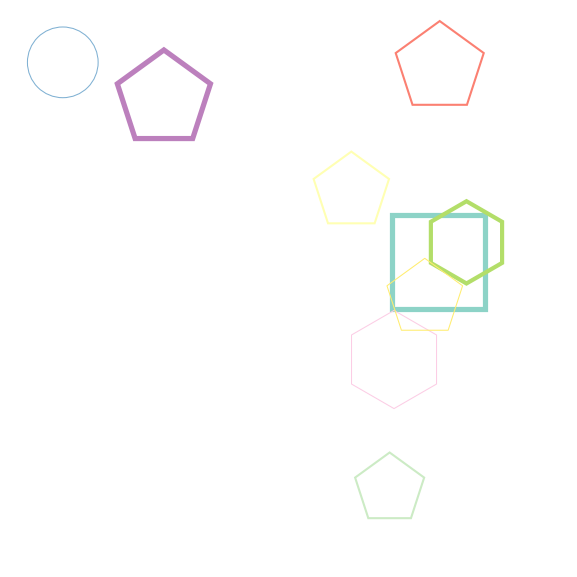[{"shape": "square", "thickness": 2.5, "radius": 0.41, "center": [0.759, 0.545]}, {"shape": "pentagon", "thickness": 1, "radius": 0.34, "center": [0.608, 0.668]}, {"shape": "pentagon", "thickness": 1, "radius": 0.4, "center": [0.761, 0.882]}, {"shape": "circle", "thickness": 0.5, "radius": 0.31, "center": [0.109, 0.891]}, {"shape": "hexagon", "thickness": 2, "radius": 0.36, "center": [0.808, 0.579]}, {"shape": "hexagon", "thickness": 0.5, "radius": 0.42, "center": [0.682, 0.377]}, {"shape": "pentagon", "thickness": 2.5, "radius": 0.42, "center": [0.284, 0.828]}, {"shape": "pentagon", "thickness": 1, "radius": 0.31, "center": [0.675, 0.153]}, {"shape": "pentagon", "thickness": 0.5, "radius": 0.34, "center": [0.736, 0.483]}]